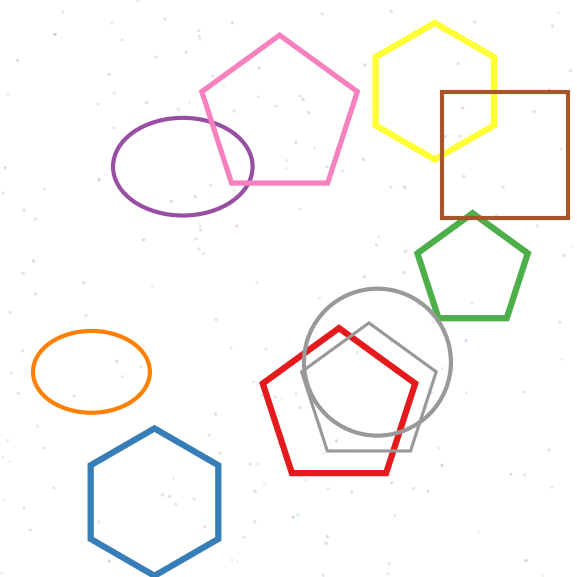[{"shape": "pentagon", "thickness": 3, "radius": 0.69, "center": [0.587, 0.292]}, {"shape": "hexagon", "thickness": 3, "radius": 0.64, "center": [0.268, 0.13]}, {"shape": "pentagon", "thickness": 3, "radius": 0.5, "center": [0.818, 0.529]}, {"shape": "oval", "thickness": 2, "radius": 0.6, "center": [0.317, 0.711]}, {"shape": "oval", "thickness": 2, "radius": 0.51, "center": [0.158, 0.355]}, {"shape": "hexagon", "thickness": 3, "radius": 0.59, "center": [0.753, 0.841]}, {"shape": "square", "thickness": 2, "radius": 0.55, "center": [0.874, 0.731]}, {"shape": "pentagon", "thickness": 2.5, "radius": 0.71, "center": [0.484, 0.797]}, {"shape": "pentagon", "thickness": 1.5, "radius": 0.61, "center": [0.639, 0.317]}, {"shape": "circle", "thickness": 2, "radius": 0.64, "center": [0.654, 0.372]}]